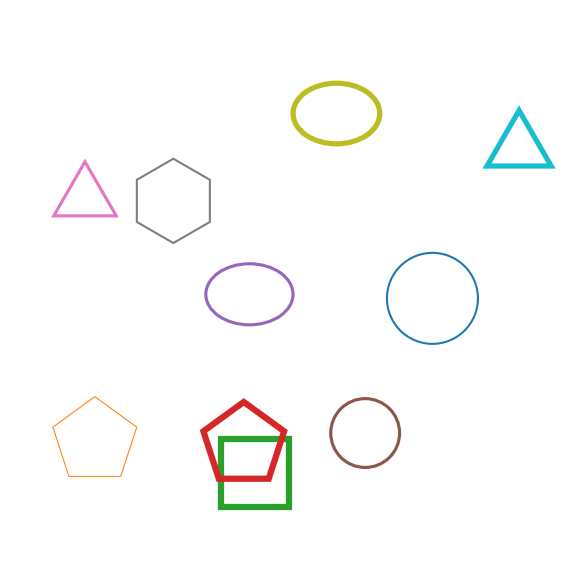[{"shape": "circle", "thickness": 1, "radius": 0.39, "center": [0.749, 0.482]}, {"shape": "pentagon", "thickness": 0.5, "radius": 0.38, "center": [0.164, 0.236]}, {"shape": "square", "thickness": 3, "radius": 0.29, "center": [0.441, 0.18]}, {"shape": "pentagon", "thickness": 3, "radius": 0.37, "center": [0.422, 0.23]}, {"shape": "oval", "thickness": 1.5, "radius": 0.38, "center": [0.432, 0.49]}, {"shape": "circle", "thickness": 1.5, "radius": 0.3, "center": [0.632, 0.249]}, {"shape": "triangle", "thickness": 1.5, "radius": 0.31, "center": [0.147, 0.657]}, {"shape": "hexagon", "thickness": 1, "radius": 0.36, "center": [0.3, 0.651]}, {"shape": "oval", "thickness": 2.5, "radius": 0.38, "center": [0.583, 0.803]}, {"shape": "triangle", "thickness": 2.5, "radius": 0.32, "center": [0.899, 0.744]}]